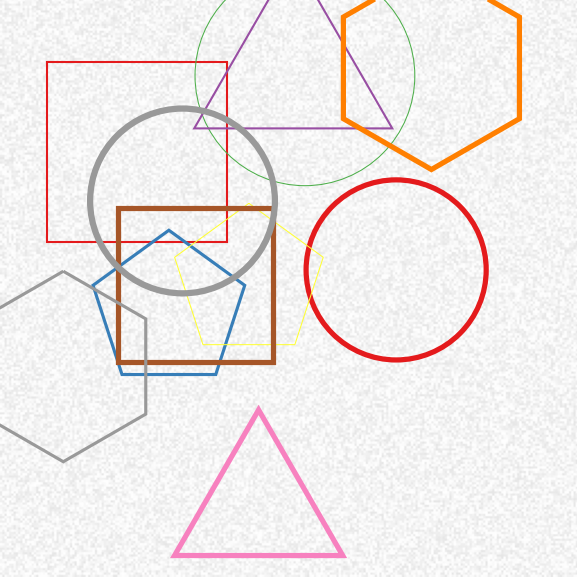[{"shape": "square", "thickness": 1, "radius": 0.78, "center": [0.236, 0.737]}, {"shape": "circle", "thickness": 2.5, "radius": 0.78, "center": [0.686, 0.532]}, {"shape": "pentagon", "thickness": 1.5, "radius": 0.69, "center": [0.292, 0.462]}, {"shape": "circle", "thickness": 0.5, "radius": 0.95, "center": [0.528, 0.868]}, {"shape": "triangle", "thickness": 1, "radius": 0.99, "center": [0.508, 0.876]}, {"shape": "hexagon", "thickness": 2.5, "radius": 0.88, "center": [0.747, 0.882]}, {"shape": "pentagon", "thickness": 0.5, "radius": 0.68, "center": [0.431, 0.512]}, {"shape": "square", "thickness": 2.5, "radius": 0.67, "center": [0.338, 0.505]}, {"shape": "triangle", "thickness": 2.5, "radius": 0.84, "center": [0.448, 0.121]}, {"shape": "hexagon", "thickness": 1.5, "radius": 0.82, "center": [0.11, 0.365]}, {"shape": "circle", "thickness": 3, "radius": 0.8, "center": [0.316, 0.651]}]